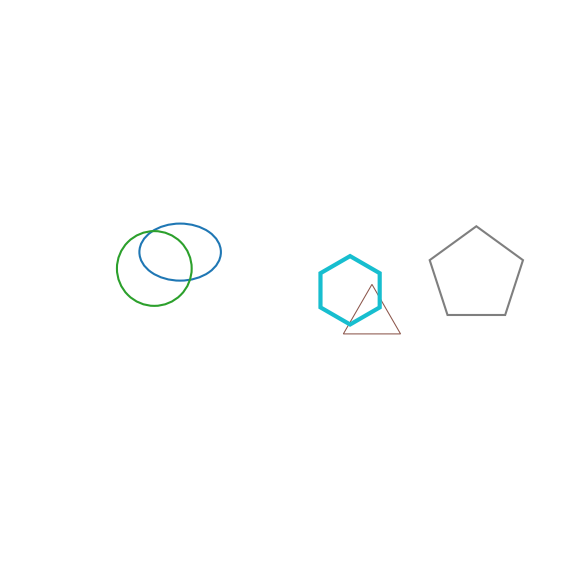[{"shape": "oval", "thickness": 1, "radius": 0.35, "center": [0.312, 0.563]}, {"shape": "circle", "thickness": 1, "radius": 0.32, "center": [0.267, 0.534]}, {"shape": "triangle", "thickness": 0.5, "radius": 0.29, "center": [0.644, 0.45]}, {"shape": "pentagon", "thickness": 1, "radius": 0.42, "center": [0.825, 0.522]}, {"shape": "hexagon", "thickness": 2, "radius": 0.3, "center": [0.606, 0.496]}]